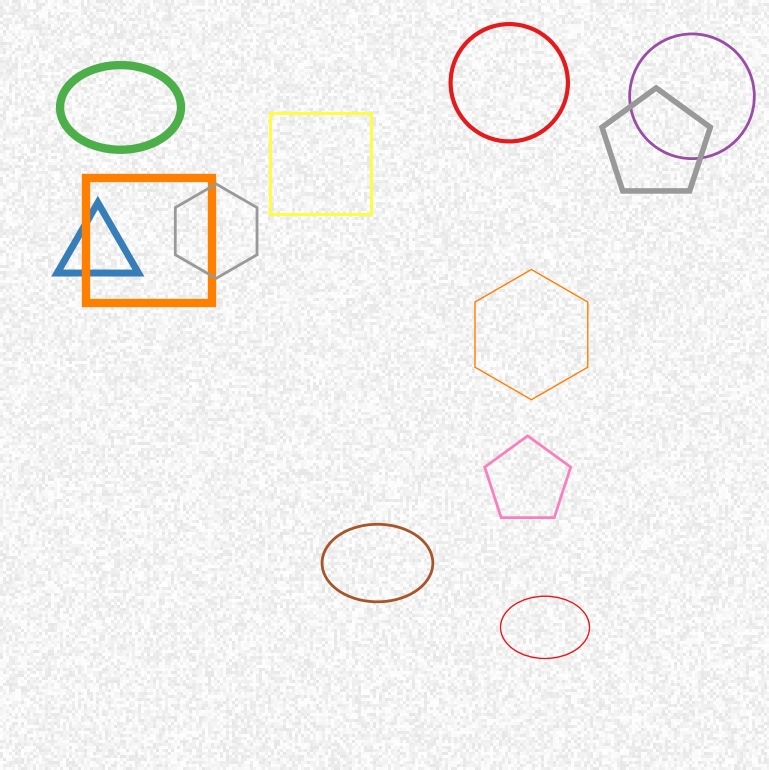[{"shape": "oval", "thickness": 0.5, "radius": 0.29, "center": [0.708, 0.185]}, {"shape": "circle", "thickness": 1.5, "radius": 0.38, "center": [0.661, 0.893]}, {"shape": "triangle", "thickness": 2.5, "radius": 0.3, "center": [0.127, 0.676]}, {"shape": "oval", "thickness": 3, "radius": 0.39, "center": [0.157, 0.86]}, {"shape": "circle", "thickness": 1, "radius": 0.4, "center": [0.899, 0.875]}, {"shape": "square", "thickness": 3, "radius": 0.41, "center": [0.193, 0.688]}, {"shape": "hexagon", "thickness": 0.5, "radius": 0.42, "center": [0.69, 0.565]}, {"shape": "square", "thickness": 1, "radius": 0.33, "center": [0.416, 0.788]}, {"shape": "oval", "thickness": 1, "radius": 0.36, "center": [0.49, 0.269]}, {"shape": "pentagon", "thickness": 1, "radius": 0.29, "center": [0.685, 0.375]}, {"shape": "pentagon", "thickness": 2, "radius": 0.37, "center": [0.852, 0.812]}, {"shape": "hexagon", "thickness": 1, "radius": 0.31, "center": [0.281, 0.7]}]